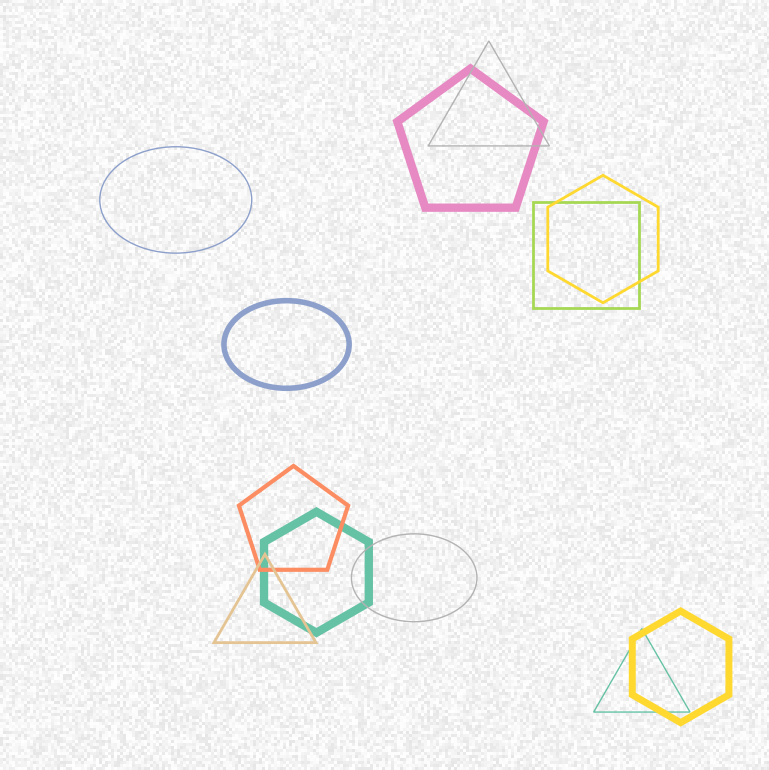[{"shape": "triangle", "thickness": 0.5, "radius": 0.36, "center": [0.834, 0.111]}, {"shape": "hexagon", "thickness": 3, "radius": 0.39, "center": [0.411, 0.257]}, {"shape": "pentagon", "thickness": 1.5, "radius": 0.37, "center": [0.381, 0.32]}, {"shape": "oval", "thickness": 2, "radius": 0.41, "center": [0.372, 0.553]}, {"shape": "oval", "thickness": 0.5, "radius": 0.49, "center": [0.228, 0.74]}, {"shape": "pentagon", "thickness": 3, "radius": 0.5, "center": [0.611, 0.811]}, {"shape": "square", "thickness": 1, "radius": 0.35, "center": [0.761, 0.668]}, {"shape": "hexagon", "thickness": 2.5, "radius": 0.36, "center": [0.884, 0.134]}, {"shape": "hexagon", "thickness": 1, "radius": 0.41, "center": [0.783, 0.69]}, {"shape": "triangle", "thickness": 1, "radius": 0.38, "center": [0.344, 0.204]}, {"shape": "triangle", "thickness": 0.5, "radius": 0.45, "center": [0.635, 0.856]}, {"shape": "oval", "thickness": 0.5, "radius": 0.41, "center": [0.538, 0.25]}]